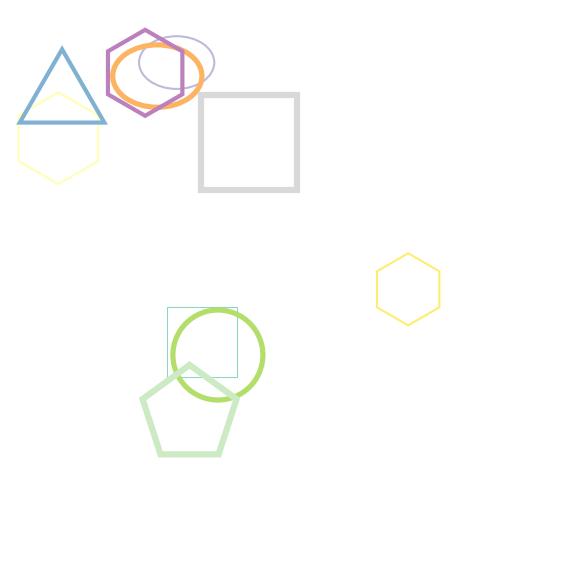[{"shape": "square", "thickness": 0.5, "radius": 0.3, "center": [0.35, 0.407]}, {"shape": "hexagon", "thickness": 1, "radius": 0.4, "center": [0.101, 0.76]}, {"shape": "oval", "thickness": 1, "radius": 0.33, "center": [0.306, 0.891]}, {"shape": "triangle", "thickness": 2, "radius": 0.42, "center": [0.107, 0.829]}, {"shape": "oval", "thickness": 2.5, "radius": 0.39, "center": [0.272, 0.867]}, {"shape": "circle", "thickness": 2.5, "radius": 0.39, "center": [0.377, 0.384]}, {"shape": "square", "thickness": 3, "radius": 0.41, "center": [0.431, 0.752]}, {"shape": "hexagon", "thickness": 2, "radius": 0.37, "center": [0.251, 0.873]}, {"shape": "pentagon", "thickness": 3, "radius": 0.43, "center": [0.328, 0.282]}, {"shape": "hexagon", "thickness": 1, "radius": 0.31, "center": [0.707, 0.498]}]